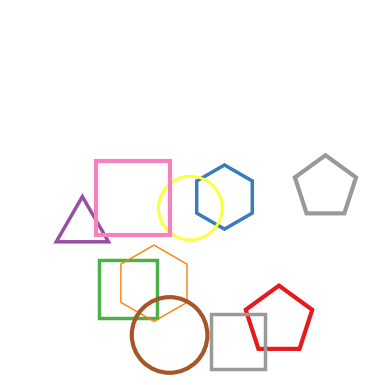[{"shape": "pentagon", "thickness": 3, "radius": 0.45, "center": [0.725, 0.167]}, {"shape": "hexagon", "thickness": 2.5, "radius": 0.42, "center": [0.583, 0.488]}, {"shape": "square", "thickness": 2.5, "radius": 0.37, "center": [0.333, 0.249]}, {"shape": "triangle", "thickness": 2.5, "radius": 0.39, "center": [0.214, 0.411]}, {"shape": "hexagon", "thickness": 1, "radius": 0.5, "center": [0.4, 0.264]}, {"shape": "circle", "thickness": 2, "radius": 0.41, "center": [0.494, 0.46]}, {"shape": "circle", "thickness": 3, "radius": 0.49, "center": [0.44, 0.13]}, {"shape": "square", "thickness": 3, "radius": 0.48, "center": [0.346, 0.486]}, {"shape": "square", "thickness": 2.5, "radius": 0.36, "center": [0.618, 0.113]}, {"shape": "pentagon", "thickness": 3, "radius": 0.42, "center": [0.845, 0.513]}]